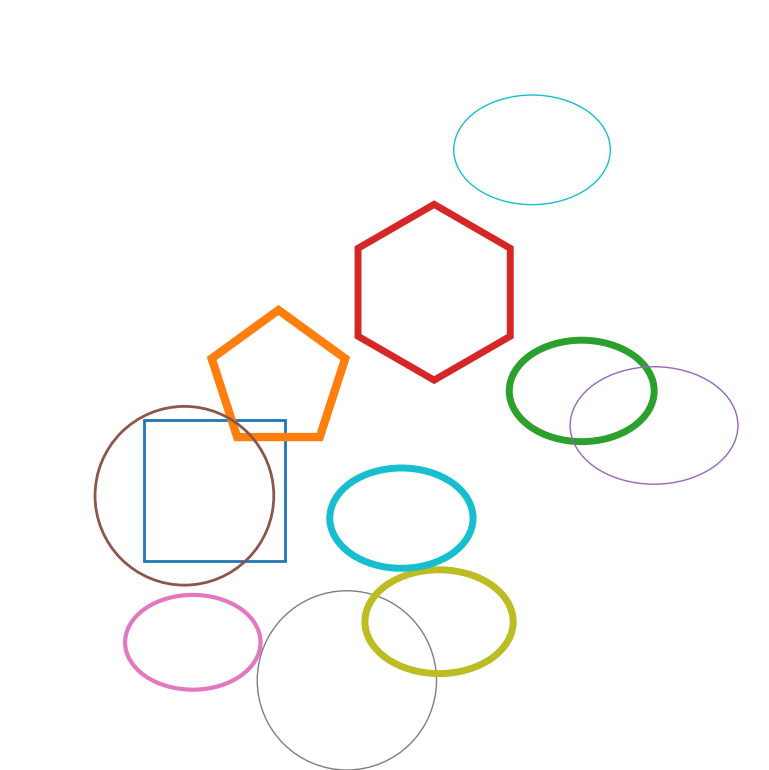[{"shape": "square", "thickness": 1, "radius": 0.46, "center": [0.278, 0.363]}, {"shape": "pentagon", "thickness": 3, "radius": 0.46, "center": [0.362, 0.506]}, {"shape": "oval", "thickness": 2.5, "radius": 0.47, "center": [0.755, 0.492]}, {"shape": "hexagon", "thickness": 2.5, "radius": 0.57, "center": [0.564, 0.62]}, {"shape": "oval", "thickness": 0.5, "radius": 0.54, "center": [0.849, 0.447]}, {"shape": "circle", "thickness": 1, "radius": 0.58, "center": [0.239, 0.356]}, {"shape": "oval", "thickness": 1.5, "radius": 0.44, "center": [0.25, 0.166]}, {"shape": "circle", "thickness": 0.5, "radius": 0.58, "center": [0.45, 0.116]}, {"shape": "oval", "thickness": 2.5, "radius": 0.48, "center": [0.57, 0.193]}, {"shape": "oval", "thickness": 2.5, "radius": 0.47, "center": [0.521, 0.327]}, {"shape": "oval", "thickness": 0.5, "radius": 0.51, "center": [0.691, 0.805]}]